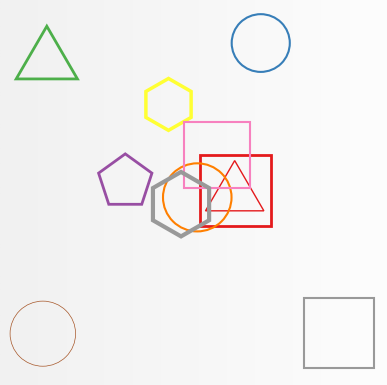[{"shape": "square", "thickness": 2, "radius": 0.46, "center": [0.608, 0.505]}, {"shape": "triangle", "thickness": 1, "radius": 0.43, "center": [0.606, 0.496]}, {"shape": "circle", "thickness": 1.5, "radius": 0.37, "center": [0.673, 0.888]}, {"shape": "triangle", "thickness": 2, "radius": 0.46, "center": [0.121, 0.841]}, {"shape": "pentagon", "thickness": 2, "radius": 0.36, "center": [0.323, 0.528]}, {"shape": "circle", "thickness": 1.5, "radius": 0.44, "center": [0.509, 0.487]}, {"shape": "hexagon", "thickness": 2.5, "radius": 0.34, "center": [0.435, 0.729]}, {"shape": "circle", "thickness": 0.5, "radius": 0.42, "center": [0.111, 0.133]}, {"shape": "square", "thickness": 1.5, "radius": 0.43, "center": [0.56, 0.598]}, {"shape": "square", "thickness": 1.5, "radius": 0.45, "center": [0.874, 0.135]}, {"shape": "hexagon", "thickness": 3, "radius": 0.42, "center": [0.467, 0.47]}]